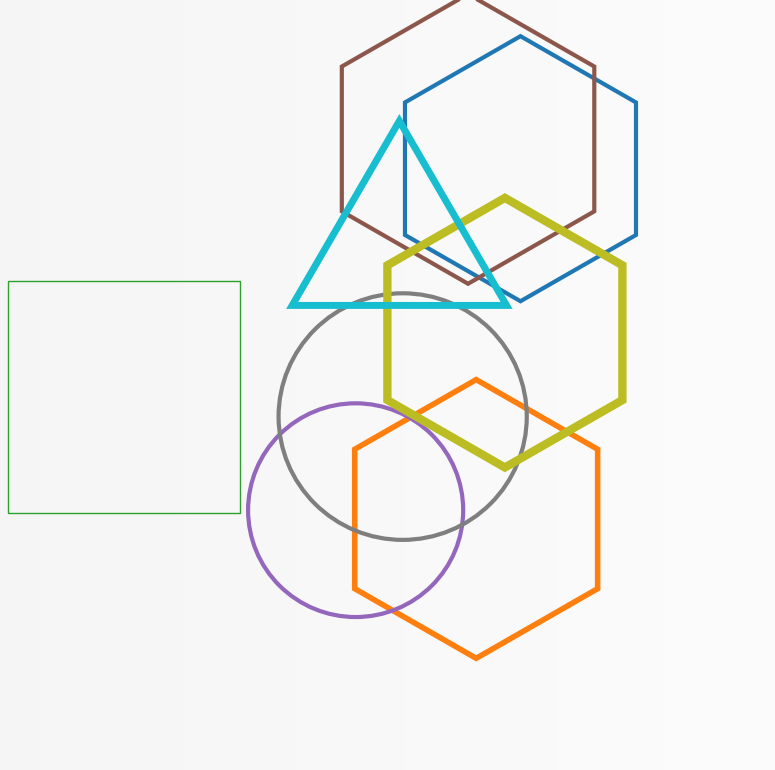[{"shape": "hexagon", "thickness": 1.5, "radius": 0.86, "center": [0.672, 0.781]}, {"shape": "hexagon", "thickness": 2, "radius": 0.9, "center": [0.614, 0.326]}, {"shape": "square", "thickness": 0.5, "radius": 0.75, "center": [0.16, 0.484]}, {"shape": "circle", "thickness": 1.5, "radius": 0.69, "center": [0.459, 0.337]}, {"shape": "hexagon", "thickness": 1.5, "radius": 0.94, "center": [0.604, 0.82]}, {"shape": "circle", "thickness": 1.5, "radius": 0.8, "center": [0.52, 0.459]}, {"shape": "hexagon", "thickness": 3, "radius": 0.88, "center": [0.651, 0.568]}, {"shape": "triangle", "thickness": 2.5, "radius": 0.8, "center": [0.515, 0.683]}]